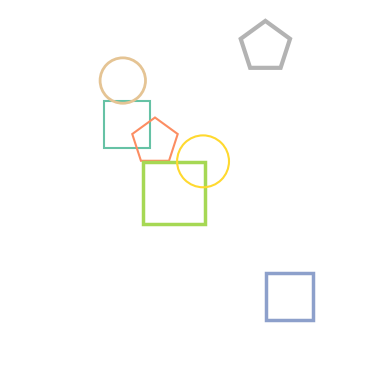[{"shape": "square", "thickness": 1.5, "radius": 0.3, "center": [0.33, 0.677]}, {"shape": "pentagon", "thickness": 1.5, "radius": 0.31, "center": [0.403, 0.633]}, {"shape": "square", "thickness": 2.5, "radius": 0.3, "center": [0.752, 0.23]}, {"shape": "square", "thickness": 2.5, "radius": 0.4, "center": [0.452, 0.5]}, {"shape": "circle", "thickness": 1.5, "radius": 0.34, "center": [0.527, 0.581]}, {"shape": "circle", "thickness": 2, "radius": 0.29, "center": [0.319, 0.791]}, {"shape": "pentagon", "thickness": 3, "radius": 0.34, "center": [0.689, 0.878]}]